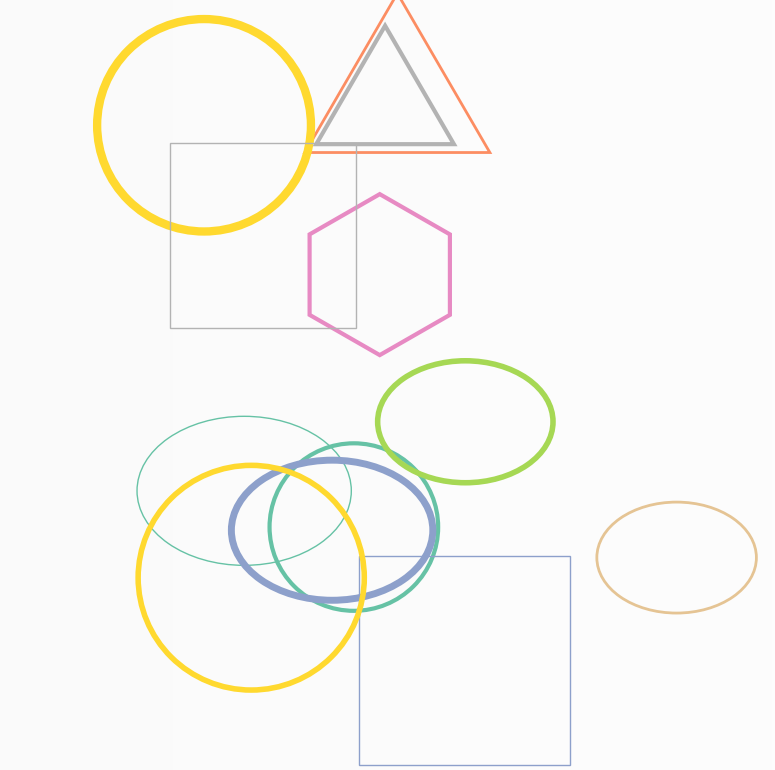[{"shape": "circle", "thickness": 1.5, "radius": 0.54, "center": [0.457, 0.316]}, {"shape": "oval", "thickness": 0.5, "radius": 0.69, "center": [0.315, 0.363]}, {"shape": "triangle", "thickness": 1, "radius": 0.69, "center": [0.513, 0.871]}, {"shape": "square", "thickness": 0.5, "radius": 0.68, "center": [0.599, 0.142]}, {"shape": "oval", "thickness": 2.5, "radius": 0.65, "center": [0.429, 0.311]}, {"shape": "hexagon", "thickness": 1.5, "radius": 0.52, "center": [0.49, 0.643]}, {"shape": "oval", "thickness": 2, "radius": 0.57, "center": [0.6, 0.452]}, {"shape": "circle", "thickness": 2, "radius": 0.73, "center": [0.324, 0.25]}, {"shape": "circle", "thickness": 3, "radius": 0.69, "center": [0.263, 0.837]}, {"shape": "oval", "thickness": 1, "radius": 0.51, "center": [0.873, 0.276]}, {"shape": "square", "thickness": 0.5, "radius": 0.6, "center": [0.34, 0.694]}, {"shape": "triangle", "thickness": 1.5, "radius": 0.51, "center": [0.497, 0.864]}]